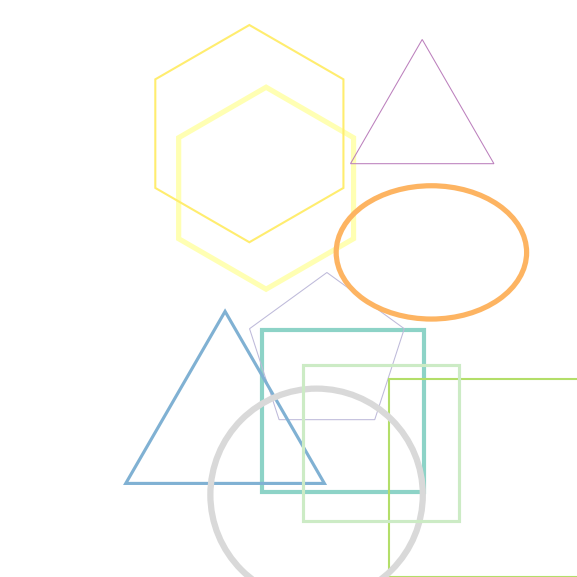[{"shape": "square", "thickness": 2, "radius": 0.7, "center": [0.594, 0.288]}, {"shape": "hexagon", "thickness": 2.5, "radius": 0.87, "center": [0.461, 0.673]}, {"shape": "pentagon", "thickness": 0.5, "radius": 0.7, "center": [0.566, 0.386]}, {"shape": "triangle", "thickness": 1.5, "radius": 0.99, "center": [0.39, 0.261]}, {"shape": "oval", "thickness": 2.5, "radius": 0.82, "center": [0.747, 0.562]}, {"shape": "square", "thickness": 1, "radius": 0.86, "center": [0.845, 0.171]}, {"shape": "circle", "thickness": 3, "radius": 0.92, "center": [0.548, 0.142]}, {"shape": "triangle", "thickness": 0.5, "radius": 0.72, "center": [0.731, 0.787]}, {"shape": "square", "thickness": 1.5, "radius": 0.68, "center": [0.66, 0.233]}, {"shape": "hexagon", "thickness": 1, "radius": 0.94, "center": [0.432, 0.768]}]